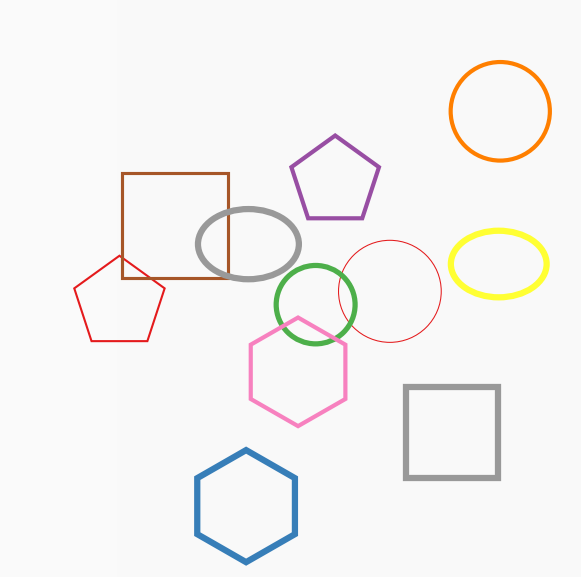[{"shape": "pentagon", "thickness": 1, "radius": 0.41, "center": [0.206, 0.475]}, {"shape": "circle", "thickness": 0.5, "radius": 0.44, "center": [0.671, 0.495]}, {"shape": "hexagon", "thickness": 3, "radius": 0.49, "center": [0.423, 0.123]}, {"shape": "circle", "thickness": 2.5, "radius": 0.34, "center": [0.543, 0.472]}, {"shape": "pentagon", "thickness": 2, "radius": 0.4, "center": [0.577, 0.685]}, {"shape": "circle", "thickness": 2, "radius": 0.43, "center": [0.861, 0.806]}, {"shape": "oval", "thickness": 3, "radius": 0.41, "center": [0.858, 0.542]}, {"shape": "square", "thickness": 1.5, "radius": 0.46, "center": [0.301, 0.609]}, {"shape": "hexagon", "thickness": 2, "radius": 0.47, "center": [0.513, 0.355]}, {"shape": "oval", "thickness": 3, "radius": 0.43, "center": [0.427, 0.576]}, {"shape": "square", "thickness": 3, "radius": 0.39, "center": [0.778, 0.251]}]